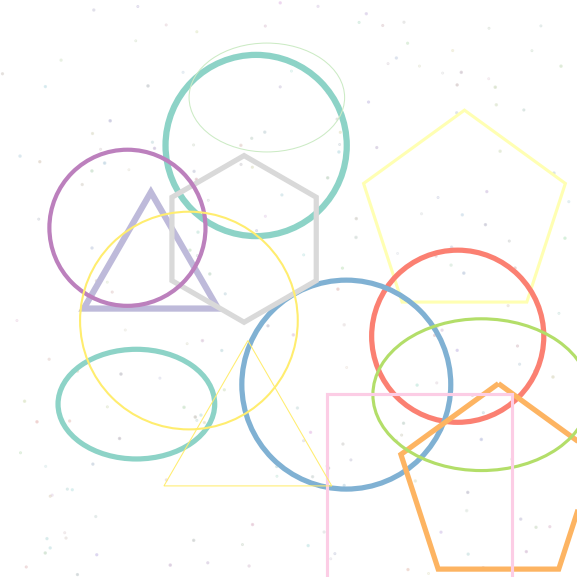[{"shape": "oval", "thickness": 2.5, "radius": 0.68, "center": [0.236, 0.299]}, {"shape": "circle", "thickness": 3, "radius": 0.78, "center": [0.444, 0.747]}, {"shape": "pentagon", "thickness": 1.5, "radius": 0.92, "center": [0.804, 0.625]}, {"shape": "triangle", "thickness": 3, "radius": 0.67, "center": [0.261, 0.532]}, {"shape": "circle", "thickness": 2.5, "radius": 0.75, "center": [0.793, 0.417]}, {"shape": "circle", "thickness": 2.5, "radius": 0.9, "center": [0.6, 0.333]}, {"shape": "pentagon", "thickness": 2.5, "radius": 0.89, "center": [0.863, 0.157]}, {"shape": "oval", "thickness": 1.5, "radius": 0.94, "center": [0.833, 0.316]}, {"shape": "square", "thickness": 1.5, "radius": 0.8, "center": [0.726, 0.156]}, {"shape": "hexagon", "thickness": 2.5, "radius": 0.72, "center": [0.423, 0.585]}, {"shape": "circle", "thickness": 2, "radius": 0.68, "center": [0.221, 0.605]}, {"shape": "oval", "thickness": 0.5, "radius": 0.67, "center": [0.462, 0.83]}, {"shape": "triangle", "thickness": 0.5, "radius": 0.84, "center": [0.429, 0.242]}, {"shape": "circle", "thickness": 1, "radius": 0.94, "center": [0.327, 0.444]}]